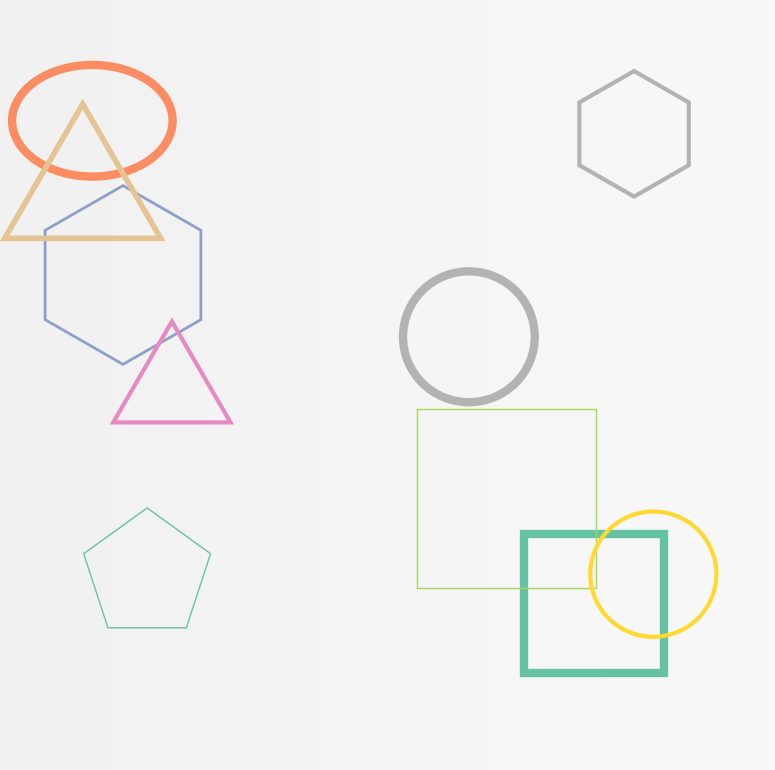[{"shape": "square", "thickness": 3, "radius": 0.45, "center": [0.767, 0.216]}, {"shape": "pentagon", "thickness": 0.5, "radius": 0.43, "center": [0.19, 0.254]}, {"shape": "oval", "thickness": 3, "radius": 0.52, "center": [0.119, 0.843]}, {"shape": "hexagon", "thickness": 1, "radius": 0.58, "center": [0.159, 0.643]}, {"shape": "triangle", "thickness": 1.5, "radius": 0.44, "center": [0.222, 0.495]}, {"shape": "square", "thickness": 0.5, "radius": 0.58, "center": [0.653, 0.353]}, {"shape": "circle", "thickness": 1.5, "radius": 0.41, "center": [0.843, 0.254]}, {"shape": "triangle", "thickness": 2, "radius": 0.58, "center": [0.107, 0.749]}, {"shape": "circle", "thickness": 3, "radius": 0.42, "center": [0.605, 0.563]}, {"shape": "hexagon", "thickness": 1.5, "radius": 0.41, "center": [0.818, 0.826]}]